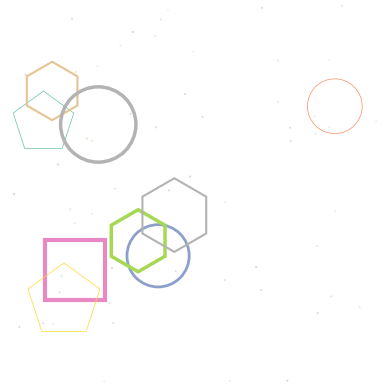[{"shape": "pentagon", "thickness": 0.5, "radius": 0.41, "center": [0.113, 0.681]}, {"shape": "circle", "thickness": 0.5, "radius": 0.36, "center": [0.87, 0.724]}, {"shape": "circle", "thickness": 2, "radius": 0.4, "center": [0.411, 0.336]}, {"shape": "square", "thickness": 3, "radius": 0.39, "center": [0.195, 0.299]}, {"shape": "hexagon", "thickness": 2.5, "radius": 0.4, "center": [0.359, 0.375]}, {"shape": "pentagon", "thickness": 0.5, "radius": 0.49, "center": [0.166, 0.219]}, {"shape": "hexagon", "thickness": 1.5, "radius": 0.38, "center": [0.135, 0.764]}, {"shape": "circle", "thickness": 2.5, "radius": 0.49, "center": [0.255, 0.677]}, {"shape": "hexagon", "thickness": 1.5, "radius": 0.48, "center": [0.453, 0.441]}]